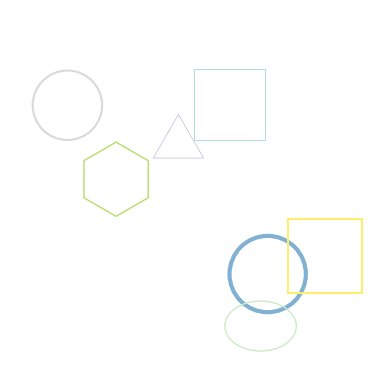[{"shape": "square", "thickness": 0.5, "radius": 0.47, "center": [0.596, 0.728]}, {"shape": "triangle", "thickness": 0.5, "radius": 0.38, "center": [0.463, 0.627]}, {"shape": "circle", "thickness": 3, "radius": 0.5, "center": [0.695, 0.288]}, {"shape": "hexagon", "thickness": 1, "radius": 0.48, "center": [0.302, 0.535]}, {"shape": "circle", "thickness": 1.5, "radius": 0.45, "center": [0.175, 0.727]}, {"shape": "oval", "thickness": 1, "radius": 0.46, "center": [0.677, 0.153]}, {"shape": "square", "thickness": 1.5, "radius": 0.48, "center": [0.845, 0.335]}]